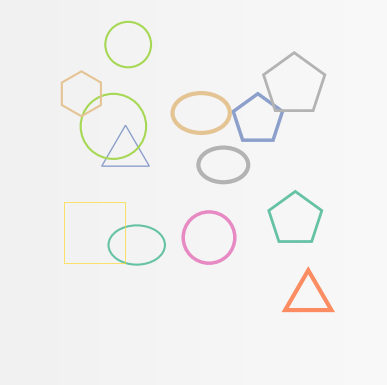[{"shape": "oval", "thickness": 1.5, "radius": 0.36, "center": [0.353, 0.364]}, {"shape": "pentagon", "thickness": 2, "radius": 0.36, "center": [0.762, 0.431]}, {"shape": "triangle", "thickness": 3, "radius": 0.34, "center": [0.796, 0.229]}, {"shape": "triangle", "thickness": 1, "radius": 0.35, "center": [0.324, 0.604]}, {"shape": "pentagon", "thickness": 2.5, "radius": 0.33, "center": [0.665, 0.69]}, {"shape": "circle", "thickness": 2.5, "radius": 0.33, "center": [0.539, 0.383]}, {"shape": "circle", "thickness": 1.5, "radius": 0.42, "center": [0.293, 0.672]}, {"shape": "circle", "thickness": 1.5, "radius": 0.3, "center": [0.331, 0.884]}, {"shape": "square", "thickness": 0.5, "radius": 0.39, "center": [0.243, 0.396]}, {"shape": "hexagon", "thickness": 1.5, "radius": 0.29, "center": [0.21, 0.756]}, {"shape": "oval", "thickness": 3, "radius": 0.37, "center": [0.519, 0.706]}, {"shape": "oval", "thickness": 3, "radius": 0.32, "center": [0.576, 0.572]}, {"shape": "pentagon", "thickness": 2, "radius": 0.42, "center": [0.759, 0.78]}]